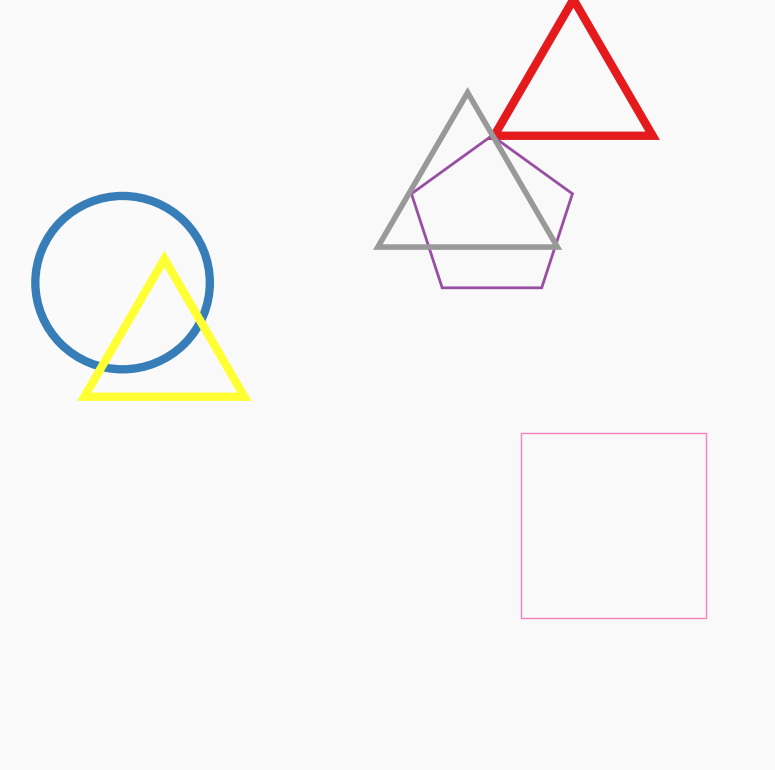[{"shape": "triangle", "thickness": 3, "radius": 0.59, "center": [0.74, 0.883]}, {"shape": "circle", "thickness": 3, "radius": 0.56, "center": [0.158, 0.633]}, {"shape": "pentagon", "thickness": 1, "radius": 0.55, "center": [0.635, 0.715]}, {"shape": "triangle", "thickness": 3, "radius": 0.6, "center": [0.212, 0.544]}, {"shape": "square", "thickness": 0.5, "radius": 0.6, "center": [0.792, 0.318]}, {"shape": "triangle", "thickness": 2, "radius": 0.67, "center": [0.603, 0.746]}]